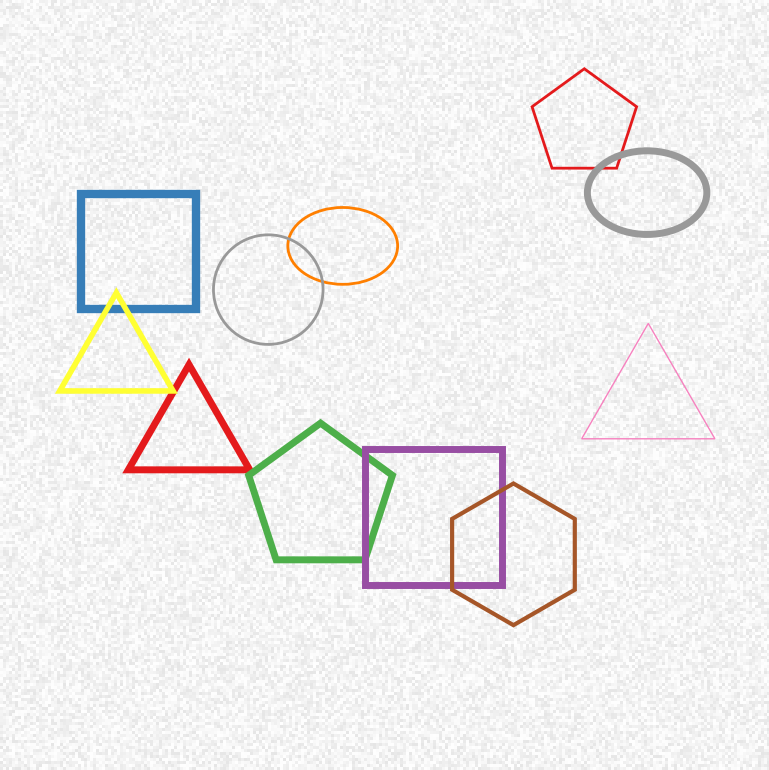[{"shape": "triangle", "thickness": 2.5, "radius": 0.46, "center": [0.245, 0.435]}, {"shape": "pentagon", "thickness": 1, "radius": 0.36, "center": [0.759, 0.839]}, {"shape": "square", "thickness": 3, "radius": 0.37, "center": [0.18, 0.673]}, {"shape": "pentagon", "thickness": 2.5, "radius": 0.49, "center": [0.416, 0.352]}, {"shape": "square", "thickness": 2.5, "radius": 0.44, "center": [0.563, 0.328]}, {"shape": "oval", "thickness": 1, "radius": 0.36, "center": [0.445, 0.681]}, {"shape": "triangle", "thickness": 2, "radius": 0.43, "center": [0.151, 0.535]}, {"shape": "hexagon", "thickness": 1.5, "radius": 0.46, "center": [0.667, 0.28]}, {"shape": "triangle", "thickness": 0.5, "radius": 0.5, "center": [0.842, 0.48]}, {"shape": "oval", "thickness": 2.5, "radius": 0.39, "center": [0.84, 0.75]}, {"shape": "circle", "thickness": 1, "radius": 0.36, "center": [0.348, 0.624]}]